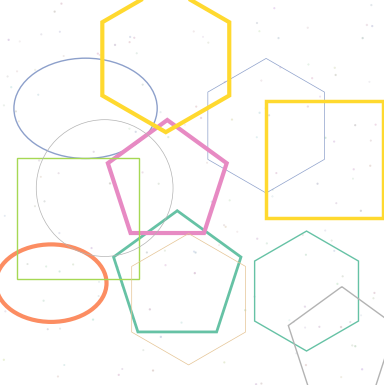[{"shape": "hexagon", "thickness": 1, "radius": 0.78, "center": [0.796, 0.244]}, {"shape": "pentagon", "thickness": 2, "radius": 0.87, "center": [0.46, 0.279]}, {"shape": "oval", "thickness": 3, "radius": 0.72, "center": [0.133, 0.265]}, {"shape": "oval", "thickness": 1, "radius": 0.93, "center": [0.222, 0.719]}, {"shape": "hexagon", "thickness": 0.5, "radius": 0.87, "center": [0.691, 0.673]}, {"shape": "pentagon", "thickness": 3, "radius": 0.81, "center": [0.434, 0.526]}, {"shape": "square", "thickness": 1, "radius": 0.79, "center": [0.203, 0.433]}, {"shape": "square", "thickness": 2.5, "radius": 0.76, "center": [0.843, 0.587]}, {"shape": "hexagon", "thickness": 3, "radius": 0.95, "center": [0.431, 0.847]}, {"shape": "hexagon", "thickness": 0.5, "radius": 0.85, "center": [0.49, 0.223]}, {"shape": "circle", "thickness": 0.5, "radius": 0.89, "center": [0.272, 0.512]}, {"shape": "pentagon", "thickness": 1, "radius": 0.73, "center": [0.888, 0.109]}]